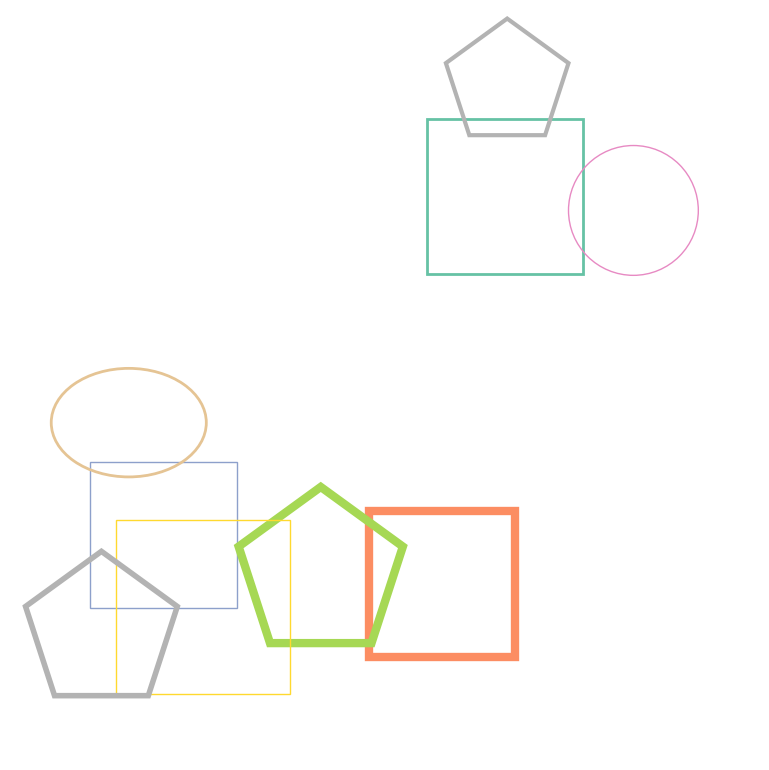[{"shape": "square", "thickness": 1, "radius": 0.5, "center": [0.656, 0.745]}, {"shape": "square", "thickness": 3, "radius": 0.47, "center": [0.574, 0.241]}, {"shape": "square", "thickness": 0.5, "radius": 0.48, "center": [0.212, 0.305]}, {"shape": "circle", "thickness": 0.5, "radius": 0.42, "center": [0.823, 0.727]}, {"shape": "pentagon", "thickness": 3, "radius": 0.56, "center": [0.417, 0.256]}, {"shape": "square", "thickness": 0.5, "radius": 0.56, "center": [0.263, 0.212]}, {"shape": "oval", "thickness": 1, "radius": 0.5, "center": [0.167, 0.451]}, {"shape": "pentagon", "thickness": 1.5, "radius": 0.42, "center": [0.659, 0.892]}, {"shape": "pentagon", "thickness": 2, "radius": 0.52, "center": [0.132, 0.18]}]